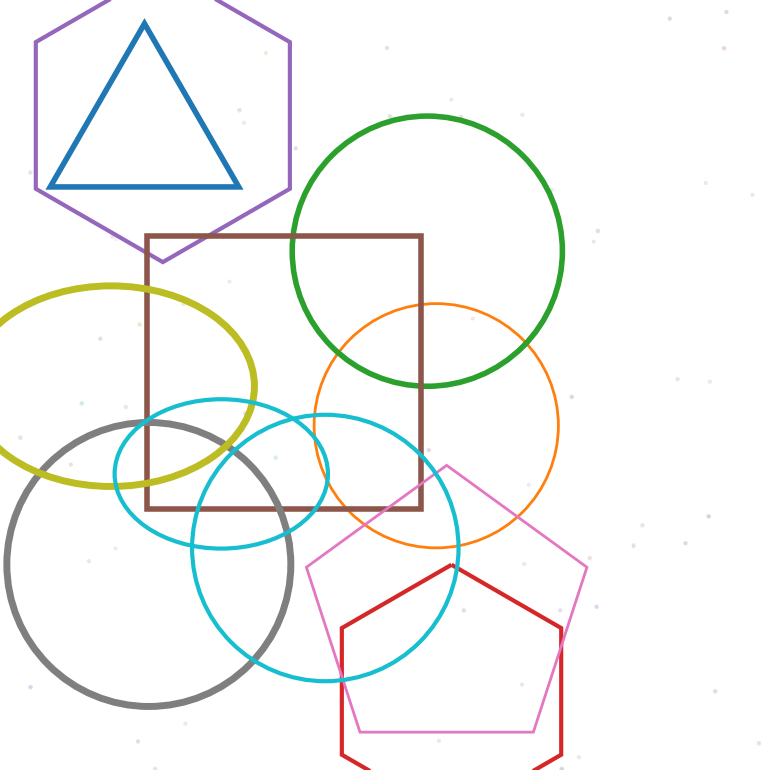[{"shape": "triangle", "thickness": 2, "radius": 0.71, "center": [0.188, 0.828]}, {"shape": "circle", "thickness": 1, "radius": 0.79, "center": [0.567, 0.447]}, {"shape": "circle", "thickness": 2, "radius": 0.88, "center": [0.555, 0.674]}, {"shape": "hexagon", "thickness": 1.5, "radius": 0.82, "center": [0.586, 0.102]}, {"shape": "hexagon", "thickness": 1.5, "radius": 0.95, "center": [0.211, 0.85]}, {"shape": "square", "thickness": 2, "radius": 0.89, "center": [0.369, 0.516]}, {"shape": "pentagon", "thickness": 1, "radius": 0.96, "center": [0.58, 0.204]}, {"shape": "circle", "thickness": 2.5, "radius": 0.92, "center": [0.193, 0.267]}, {"shape": "oval", "thickness": 2.5, "radius": 0.93, "center": [0.144, 0.498]}, {"shape": "circle", "thickness": 1.5, "radius": 0.87, "center": [0.422, 0.288]}, {"shape": "oval", "thickness": 1.5, "radius": 0.69, "center": [0.287, 0.385]}]